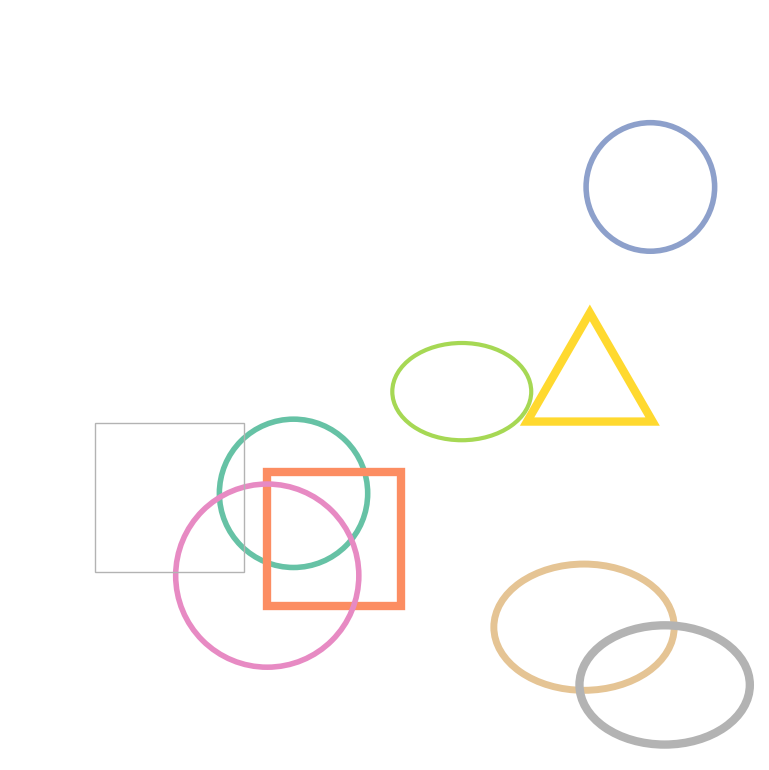[{"shape": "circle", "thickness": 2, "radius": 0.48, "center": [0.381, 0.359]}, {"shape": "square", "thickness": 3, "radius": 0.44, "center": [0.434, 0.3]}, {"shape": "circle", "thickness": 2, "radius": 0.42, "center": [0.845, 0.757]}, {"shape": "circle", "thickness": 2, "radius": 0.59, "center": [0.347, 0.252]}, {"shape": "oval", "thickness": 1.5, "radius": 0.45, "center": [0.6, 0.491]}, {"shape": "triangle", "thickness": 3, "radius": 0.47, "center": [0.766, 0.5]}, {"shape": "oval", "thickness": 2.5, "radius": 0.59, "center": [0.758, 0.185]}, {"shape": "oval", "thickness": 3, "radius": 0.55, "center": [0.863, 0.11]}, {"shape": "square", "thickness": 0.5, "radius": 0.48, "center": [0.22, 0.354]}]